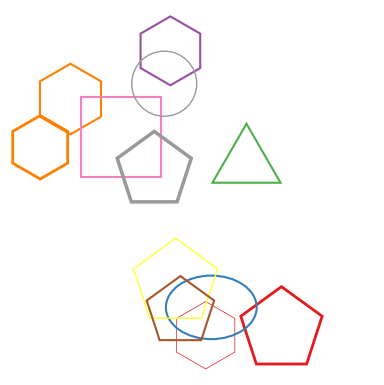[{"shape": "hexagon", "thickness": 0.5, "radius": 0.44, "center": [0.534, 0.129]}, {"shape": "pentagon", "thickness": 2, "radius": 0.56, "center": [0.731, 0.144]}, {"shape": "oval", "thickness": 1.5, "radius": 0.59, "center": [0.549, 0.202]}, {"shape": "triangle", "thickness": 1.5, "radius": 0.51, "center": [0.64, 0.576]}, {"shape": "hexagon", "thickness": 1.5, "radius": 0.45, "center": [0.443, 0.868]}, {"shape": "hexagon", "thickness": 1.5, "radius": 0.46, "center": [0.183, 0.743]}, {"shape": "hexagon", "thickness": 2, "radius": 0.41, "center": [0.104, 0.617]}, {"shape": "pentagon", "thickness": 1, "radius": 0.57, "center": [0.456, 0.266]}, {"shape": "pentagon", "thickness": 1.5, "radius": 0.46, "center": [0.469, 0.191]}, {"shape": "square", "thickness": 1.5, "radius": 0.52, "center": [0.314, 0.644]}, {"shape": "pentagon", "thickness": 2.5, "radius": 0.51, "center": [0.401, 0.558]}, {"shape": "circle", "thickness": 1, "radius": 0.42, "center": [0.427, 0.783]}]